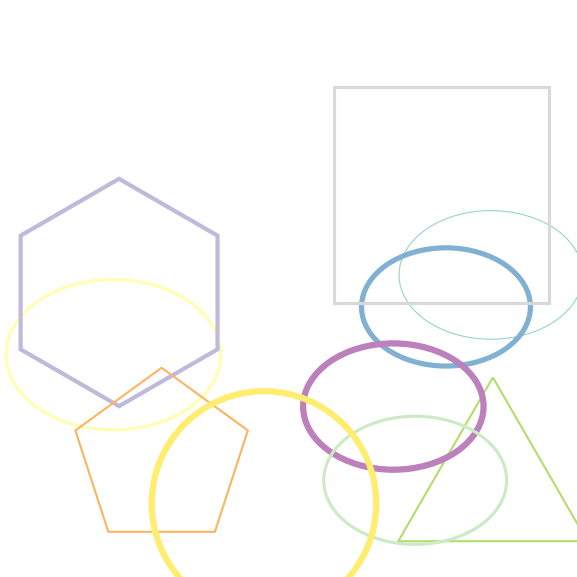[{"shape": "oval", "thickness": 0.5, "radius": 0.8, "center": [0.85, 0.523]}, {"shape": "oval", "thickness": 1.5, "radius": 0.93, "center": [0.196, 0.385]}, {"shape": "hexagon", "thickness": 2, "radius": 0.98, "center": [0.206, 0.493]}, {"shape": "oval", "thickness": 2.5, "radius": 0.73, "center": [0.772, 0.468]}, {"shape": "pentagon", "thickness": 1, "radius": 0.79, "center": [0.28, 0.205]}, {"shape": "triangle", "thickness": 1, "radius": 0.95, "center": [0.853, 0.157]}, {"shape": "square", "thickness": 1.5, "radius": 0.93, "center": [0.765, 0.662]}, {"shape": "oval", "thickness": 3, "radius": 0.78, "center": [0.681, 0.295]}, {"shape": "oval", "thickness": 1.5, "radius": 0.79, "center": [0.719, 0.167]}, {"shape": "circle", "thickness": 3, "radius": 0.97, "center": [0.457, 0.127]}]